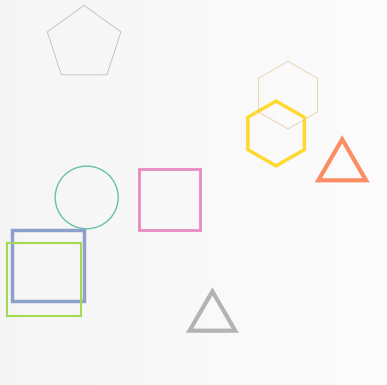[{"shape": "circle", "thickness": 1, "radius": 0.41, "center": [0.224, 0.487]}, {"shape": "triangle", "thickness": 3, "radius": 0.36, "center": [0.883, 0.567]}, {"shape": "square", "thickness": 2.5, "radius": 0.46, "center": [0.124, 0.31]}, {"shape": "square", "thickness": 2, "radius": 0.4, "center": [0.437, 0.481]}, {"shape": "square", "thickness": 1.5, "radius": 0.48, "center": [0.114, 0.274]}, {"shape": "hexagon", "thickness": 2.5, "radius": 0.42, "center": [0.712, 0.653]}, {"shape": "hexagon", "thickness": 0.5, "radius": 0.44, "center": [0.743, 0.753]}, {"shape": "pentagon", "thickness": 0.5, "radius": 0.5, "center": [0.217, 0.886]}, {"shape": "triangle", "thickness": 3, "radius": 0.34, "center": [0.548, 0.175]}]